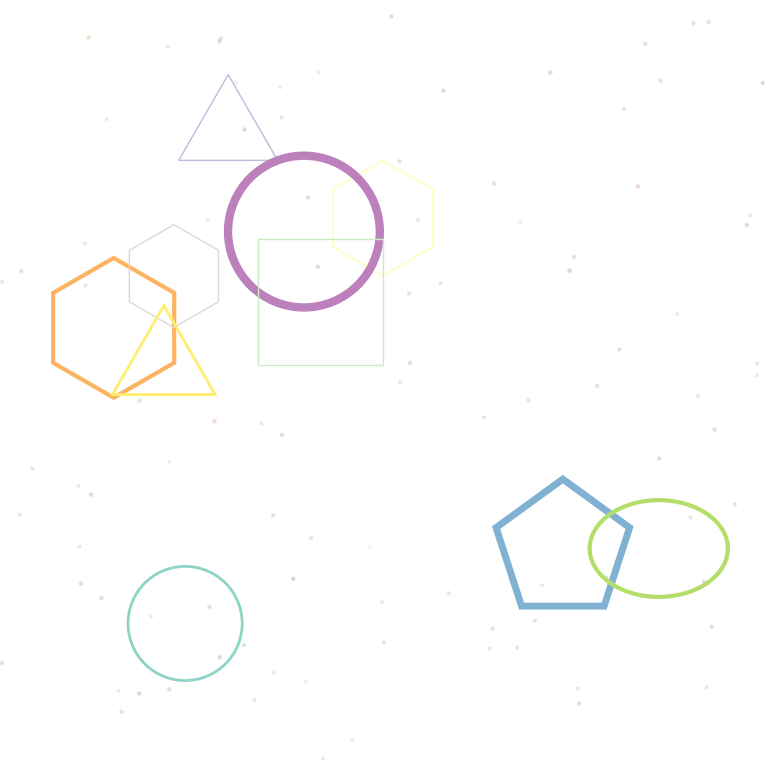[{"shape": "circle", "thickness": 1, "radius": 0.37, "center": [0.24, 0.19]}, {"shape": "hexagon", "thickness": 0.5, "radius": 0.37, "center": [0.497, 0.717]}, {"shape": "triangle", "thickness": 0.5, "radius": 0.37, "center": [0.296, 0.829]}, {"shape": "pentagon", "thickness": 2.5, "radius": 0.46, "center": [0.731, 0.287]}, {"shape": "hexagon", "thickness": 1.5, "radius": 0.45, "center": [0.148, 0.574]}, {"shape": "oval", "thickness": 1.5, "radius": 0.45, "center": [0.856, 0.288]}, {"shape": "hexagon", "thickness": 0.5, "radius": 0.33, "center": [0.226, 0.641]}, {"shape": "circle", "thickness": 3, "radius": 0.49, "center": [0.395, 0.699]}, {"shape": "square", "thickness": 0.5, "radius": 0.41, "center": [0.416, 0.607]}, {"shape": "triangle", "thickness": 1, "radius": 0.39, "center": [0.213, 0.526]}]